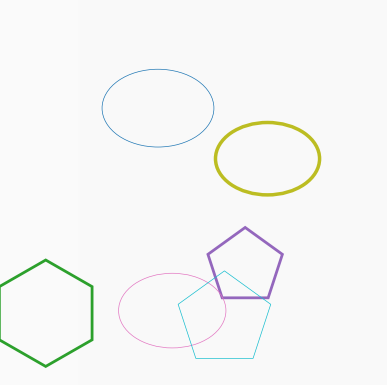[{"shape": "oval", "thickness": 0.5, "radius": 0.72, "center": [0.408, 0.719]}, {"shape": "hexagon", "thickness": 2, "radius": 0.69, "center": [0.118, 0.186]}, {"shape": "pentagon", "thickness": 2, "radius": 0.5, "center": [0.633, 0.308]}, {"shape": "oval", "thickness": 0.5, "radius": 0.69, "center": [0.445, 0.193]}, {"shape": "oval", "thickness": 2.5, "radius": 0.67, "center": [0.69, 0.588]}, {"shape": "pentagon", "thickness": 0.5, "radius": 0.63, "center": [0.579, 0.171]}]